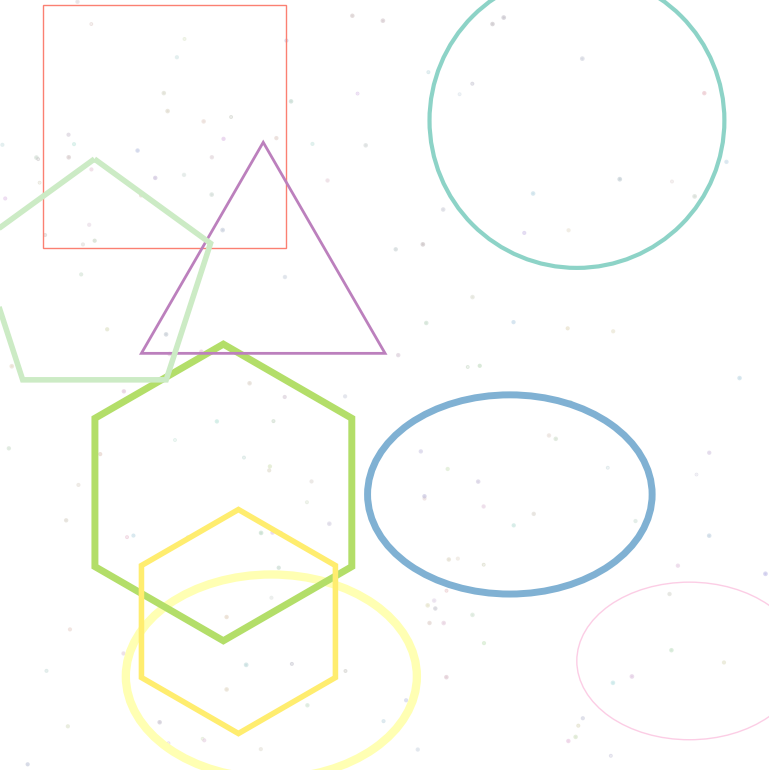[{"shape": "circle", "thickness": 1.5, "radius": 0.96, "center": [0.749, 0.844]}, {"shape": "oval", "thickness": 3, "radius": 0.94, "center": [0.352, 0.122]}, {"shape": "square", "thickness": 0.5, "radius": 0.79, "center": [0.214, 0.836]}, {"shape": "oval", "thickness": 2.5, "radius": 0.92, "center": [0.662, 0.358]}, {"shape": "hexagon", "thickness": 2.5, "radius": 0.96, "center": [0.29, 0.36]}, {"shape": "oval", "thickness": 0.5, "radius": 0.73, "center": [0.895, 0.142]}, {"shape": "triangle", "thickness": 1, "radius": 0.91, "center": [0.342, 0.632]}, {"shape": "pentagon", "thickness": 2, "radius": 0.79, "center": [0.123, 0.635]}, {"shape": "hexagon", "thickness": 2, "radius": 0.73, "center": [0.31, 0.193]}]